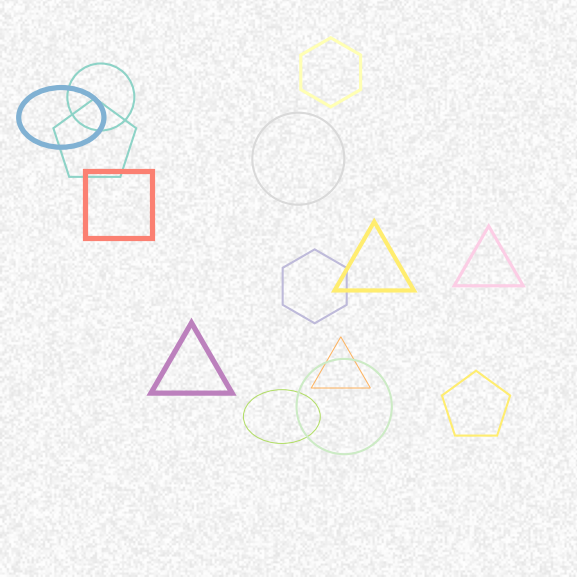[{"shape": "pentagon", "thickness": 1, "radius": 0.38, "center": [0.164, 0.754]}, {"shape": "circle", "thickness": 1, "radius": 0.29, "center": [0.175, 0.831]}, {"shape": "hexagon", "thickness": 1.5, "radius": 0.3, "center": [0.573, 0.874]}, {"shape": "hexagon", "thickness": 1, "radius": 0.32, "center": [0.545, 0.503]}, {"shape": "square", "thickness": 2.5, "radius": 0.29, "center": [0.206, 0.644]}, {"shape": "oval", "thickness": 2.5, "radius": 0.37, "center": [0.106, 0.796]}, {"shape": "triangle", "thickness": 0.5, "radius": 0.3, "center": [0.59, 0.357]}, {"shape": "oval", "thickness": 0.5, "radius": 0.33, "center": [0.488, 0.278]}, {"shape": "triangle", "thickness": 1.5, "radius": 0.34, "center": [0.846, 0.539]}, {"shape": "circle", "thickness": 1, "radius": 0.4, "center": [0.517, 0.724]}, {"shape": "triangle", "thickness": 2.5, "radius": 0.41, "center": [0.332, 0.359]}, {"shape": "circle", "thickness": 1, "radius": 0.41, "center": [0.596, 0.295]}, {"shape": "pentagon", "thickness": 1, "radius": 0.31, "center": [0.824, 0.295]}, {"shape": "triangle", "thickness": 2, "radius": 0.4, "center": [0.648, 0.536]}]